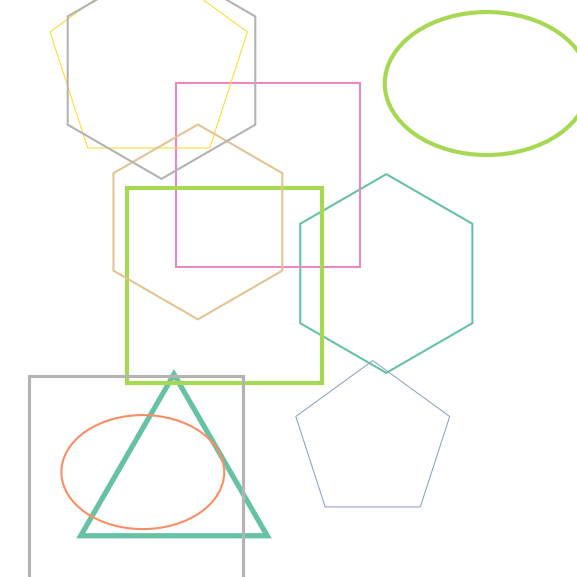[{"shape": "triangle", "thickness": 2.5, "radius": 0.93, "center": [0.301, 0.165]}, {"shape": "hexagon", "thickness": 1, "radius": 0.86, "center": [0.669, 0.526]}, {"shape": "oval", "thickness": 1, "radius": 0.7, "center": [0.247, 0.182]}, {"shape": "pentagon", "thickness": 0.5, "radius": 0.7, "center": [0.645, 0.235]}, {"shape": "square", "thickness": 1, "radius": 0.8, "center": [0.465, 0.696]}, {"shape": "oval", "thickness": 2, "radius": 0.88, "center": [0.843, 0.854]}, {"shape": "square", "thickness": 2, "radius": 0.85, "center": [0.389, 0.504]}, {"shape": "pentagon", "thickness": 0.5, "radius": 0.9, "center": [0.258, 0.888]}, {"shape": "hexagon", "thickness": 1, "radius": 0.84, "center": [0.343, 0.615]}, {"shape": "square", "thickness": 1.5, "radius": 0.93, "center": [0.235, 0.163]}, {"shape": "hexagon", "thickness": 1, "radius": 0.94, "center": [0.28, 0.877]}]